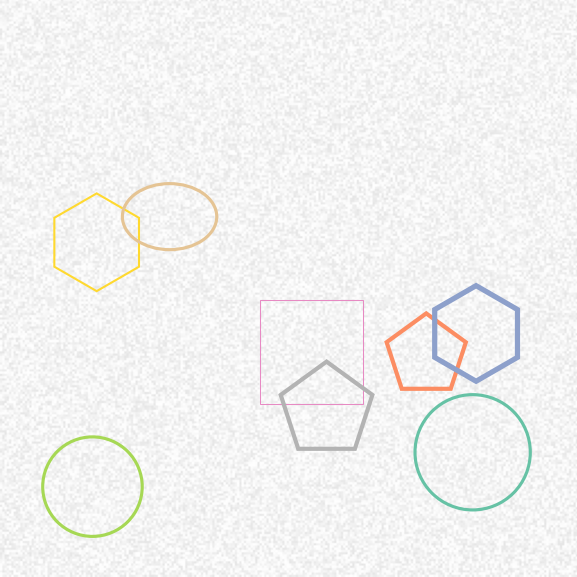[{"shape": "circle", "thickness": 1.5, "radius": 0.5, "center": [0.818, 0.216]}, {"shape": "pentagon", "thickness": 2, "radius": 0.36, "center": [0.738, 0.384]}, {"shape": "hexagon", "thickness": 2.5, "radius": 0.41, "center": [0.824, 0.422]}, {"shape": "square", "thickness": 0.5, "radius": 0.45, "center": [0.54, 0.39]}, {"shape": "circle", "thickness": 1.5, "radius": 0.43, "center": [0.16, 0.156]}, {"shape": "hexagon", "thickness": 1, "radius": 0.42, "center": [0.167, 0.58]}, {"shape": "oval", "thickness": 1.5, "radius": 0.41, "center": [0.294, 0.624]}, {"shape": "pentagon", "thickness": 2, "radius": 0.42, "center": [0.565, 0.29]}]